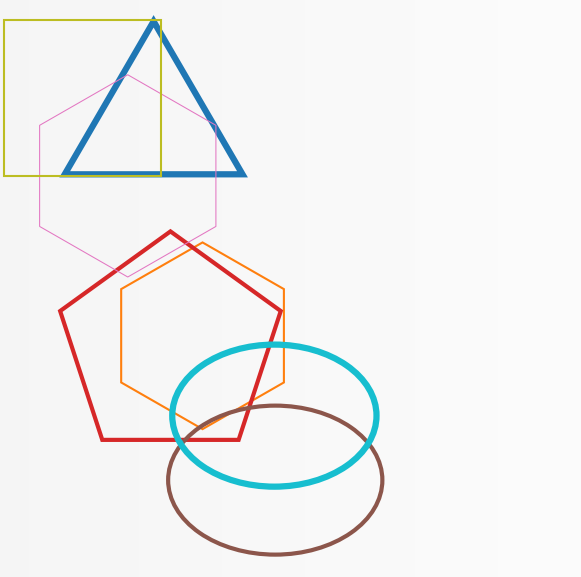[{"shape": "triangle", "thickness": 3, "radius": 0.88, "center": [0.264, 0.786]}, {"shape": "hexagon", "thickness": 1, "radius": 0.81, "center": [0.348, 0.418]}, {"shape": "pentagon", "thickness": 2, "radius": 1.0, "center": [0.293, 0.399]}, {"shape": "oval", "thickness": 2, "radius": 0.92, "center": [0.474, 0.168]}, {"shape": "hexagon", "thickness": 0.5, "radius": 0.88, "center": [0.22, 0.695]}, {"shape": "square", "thickness": 1, "radius": 0.68, "center": [0.142, 0.83]}, {"shape": "oval", "thickness": 3, "radius": 0.88, "center": [0.472, 0.279]}]